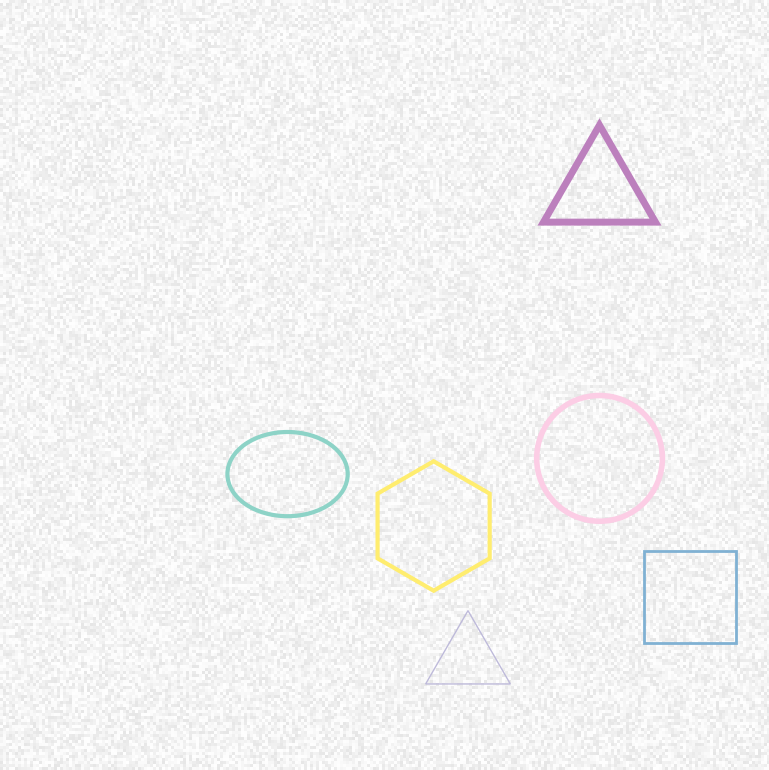[{"shape": "oval", "thickness": 1.5, "radius": 0.39, "center": [0.373, 0.384]}, {"shape": "triangle", "thickness": 0.5, "radius": 0.32, "center": [0.608, 0.143]}, {"shape": "square", "thickness": 1, "radius": 0.3, "center": [0.896, 0.225]}, {"shape": "circle", "thickness": 2, "radius": 0.41, "center": [0.779, 0.405]}, {"shape": "triangle", "thickness": 2.5, "radius": 0.42, "center": [0.779, 0.754]}, {"shape": "hexagon", "thickness": 1.5, "radius": 0.42, "center": [0.563, 0.317]}]